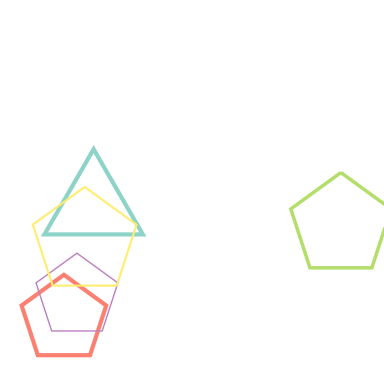[{"shape": "triangle", "thickness": 3, "radius": 0.74, "center": [0.243, 0.465]}, {"shape": "pentagon", "thickness": 3, "radius": 0.58, "center": [0.166, 0.171]}, {"shape": "pentagon", "thickness": 2.5, "radius": 0.68, "center": [0.885, 0.415]}, {"shape": "pentagon", "thickness": 1, "radius": 0.56, "center": [0.2, 0.231]}, {"shape": "pentagon", "thickness": 1.5, "radius": 0.71, "center": [0.22, 0.373]}]